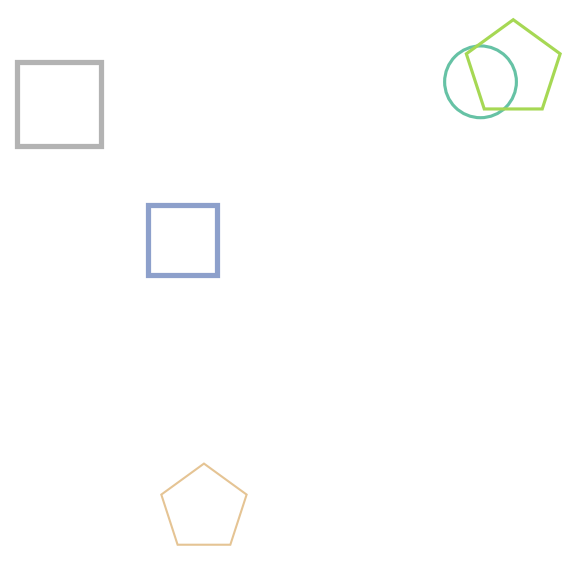[{"shape": "circle", "thickness": 1.5, "radius": 0.31, "center": [0.832, 0.857]}, {"shape": "square", "thickness": 2.5, "radius": 0.3, "center": [0.316, 0.583]}, {"shape": "pentagon", "thickness": 1.5, "radius": 0.43, "center": [0.889, 0.88]}, {"shape": "pentagon", "thickness": 1, "radius": 0.39, "center": [0.353, 0.119]}, {"shape": "square", "thickness": 2.5, "radius": 0.36, "center": [0.102, 0.818]}]